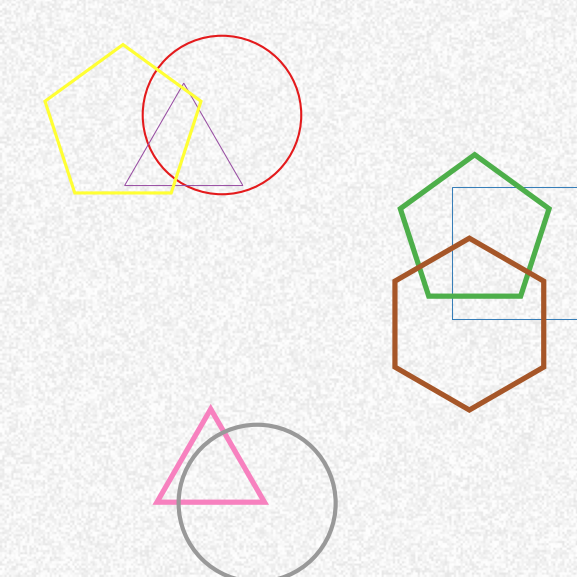[{"shape": "circle", "thickness": 1, "radius": 0.69, "center": [0.384, 0.8]}, {"shape": "square", "thickness": 0.5, "radius": 0.57, "center": [0.897, 0.561]}, {"shape": "pentagon", "thickness": 2.5, "radius": 0.68, "center": [0.822, 0.596]}, {"shape": "triangle", "thickness": 0.5, "radius": 0.59, "center": [0.318, 0.737]}, {"shape": "pentagon", "thickness": 1.5, "radius": 0.71, "center": [0.213, 0.78]}, {"shape": "hexagon", "thickness": 2.5, "radius": 0.74, "center": [0.813, 0.438]}, {"shape": "triangle", "thickness": 2.5, "radius": 0.54, "center": [0.365, 0.183]}, {"shape": "circle", "thickness": 2, "radius": 0.68, "center": [0.445, 0.128]}]